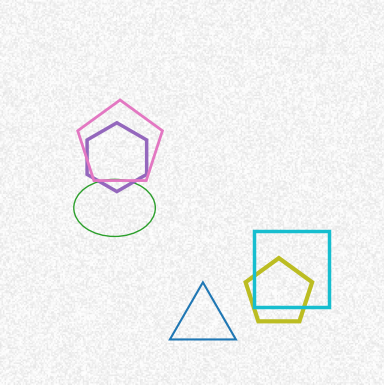[{"shape": "triangle", "thickness": 1.5, "radius": 0.49, "center": [0.527, 0.168]}, {"shape": "oval", "thickness": 1, "radius": 0.53, "center": [0.298, 0.46]}, {"shape": "hexagon", "thickness": 2.5, "radius": 0.45, "center": [0.304, 0.592]}, {"shape": "pentagon", "thickness": 2, "radius": 0.58, "center": [0.312, 0.625]}, {"shape": "pentagon", "thickness": 3, "radius": 0.45, "center": [0.724, 0.239]}, {"shape": "square", "thickness": 2.5, "radius": 0.49, "center": [0.757, 0.302]}]